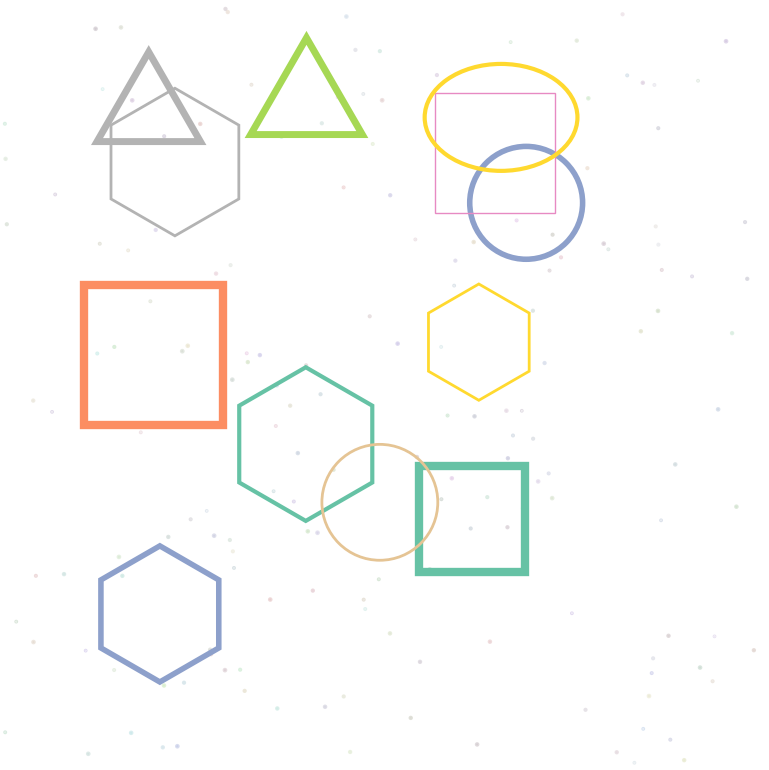[{"shape": "hexagon", "thickness": 1.5, "radius": 0.5, "center": [0.397, 0.423]}, {"shape": "square", "thickness": 3, "radius": 0.34, "center": [0.613, 0.326]}, {"shape": "square", "thickness": 3, "radius": 0.45, "center": [0.199, 0.539]}, {"shape": "hexagon", "thickness": 2, "radius": 0.44, "center": [0.208, 0.203]}, {"shape": "circle", "thickness": 2, "radius": 0.37, "center": [0.683, 0.737]}, {"shape": "square", "thickness": 0.5, "radius": 0.39, "center": [0.643, 0.802]}, {"shape": "triangle", "thickness": 2.5, "radius": 0.42, "center": [0.398, 0.867]}, {"shape": "hexagon", "thickness": 1, "radius": 0.38, "center": [0.622, 0.556]}, {"shape": "oval", "thickness": 1.5, "radius": 0.5, "center": [0.651, 0.848]}, {"shape": "circle", "thickness": 1, "radius": 0.38, "center": [0.493, 0.348]}, {"shape": "triangle", "thickness": 2.5, "radius": 0.39, "center": [0.193, 0.855]}, {"shape": "hexagon", "thickness": 1, "radius": 0.48, "center": [0.227, 0.79]}]